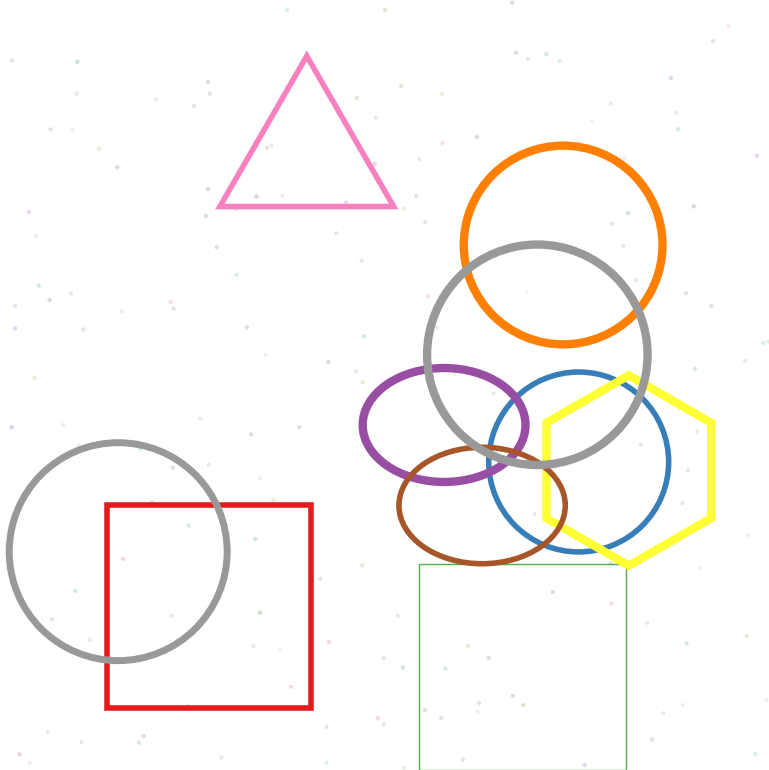[{"shape": "square", "thickness": 2, "radius": 0.66, "center": [0.271, 0.213]}, {"shape": "circle", "thickness": 2, "radius": 0.58, "center": [0.752, 0.4]}, {"shape": "square", "thickness": 0.5, "radius": 0.67, "center": [0.679, 0.133]}, {"shape": "oval", "thickness": 3, "radius": 0.53, "center": [0.577, 0.448]}, {"shape": "circle", "thickness": 3, "radius": 0.65, "center": [0.731, 0.682]}, {"shape": "hexagon", "thickness": 3, "radius": 0.62, "center": [0.817, 0.389]}, {"shape": "oval", "thickness": 2, "radius": 0.54, "center": [0.626, 0.343]}, {"shape": "triangle", "thickness": 2, "radius": 0.65, "center": [0.398, 0.797]}, {"shape": "circle", "thickness": 3, "radius": 0.72, "center": [0.698, 0.539]}, {"shape": "circle", "thickness": 2.5, "radius": 0.71, "center": [0.153, 0.284]}]